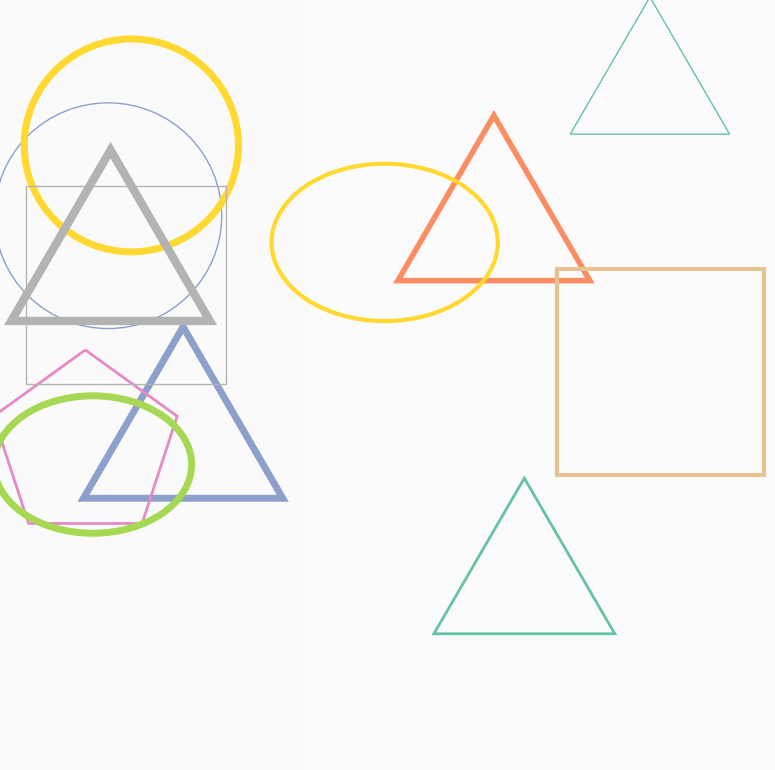[{"shape": "triangle", "thickness": 0.5, "radius": 0.59, "center": [0.839, 0.885]}, {"shape": "triangle", "thickness": 1, "radius": 0.67, "center": [0.677, 0.244]}, {"shape": "triangle", "thickness": 2, "radius": 0.71, "center": [0.637, 0.707]}, {"shape": "triangle", "thickness": 2.5, "radius": 0.74, "center": [0.236, 0.427]}, {"shape": "circle", "thickness": 0.5, "radius": 0.73, "center": [0.14, 0.72]}, {"shape": "pentagon", "thickness": 1, "radius": 0.62, "center": [0.11, 0.421]}, {"shape": "oval", "thickness": 2.5, "radius": 0.64, "center": [0.12, 0.397]}, {"shape": "circle", "thickness": 2.5, "radius": 0.69, "center": [0.169, 0.811]}, {"shape": "oval", "thickness": 1.5, "radius": 0.73, "center": [0.496, 0.685]}, {"shape": "square", "thickness": 1.5, "radius": 0.67, "center": [0.852, 0.517]}, {"shape": "square", "thickness": 0.5, "radius": 0.64, "center": [0.163, 0.63]}, {"shape": "triangle", "thickness": 3, "radius": 0.74, "center": [0.143, 0.657]}]